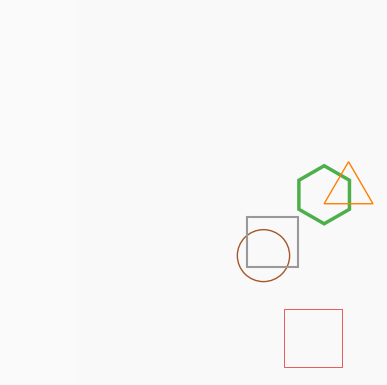[{"shape": "square", "thickness": 0.5, "radius": 0.37, "center": [0.807, 0.122]}, {"shape": "hexagon", "thickness": 2.5, "radius": 0.38, "center": [0.837, 0.494]}, {"shape": "triangle", "thickness": 1, "radius": 0.36, "center": [0.899, 0.507]}, {"shape": "circle", "thickness": 1, "radius": 0.34, "center": [0.68, 0.336]}, {"shape": "square", "thickness": 1.5, "radius": 0.33, "center": [0.703, 0.371]}]